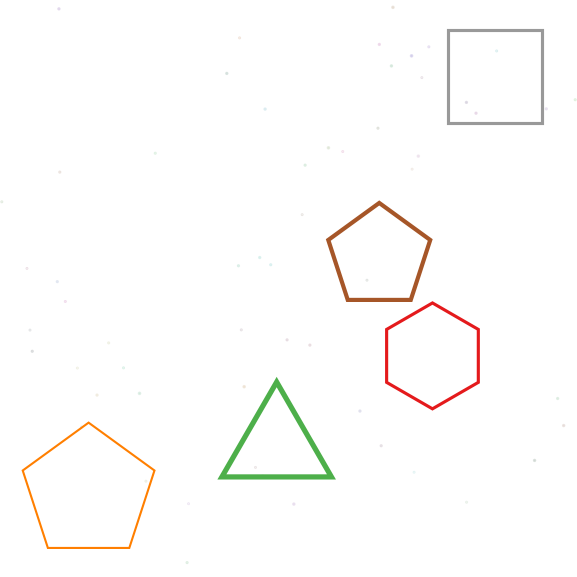[{"shape": "hexagon", "thickness": 1.5, "radius": 0.46, "center": [0.749, 0.383]}, {"shape": "triangle", "thickness": 2.5, "radius": 0.55, "center": [0.479, 0.228]}, {"shape": "pentagon", "thickness": 1, "radius": 0.6, "center": [0.153, 0.147]}, {"shape": "pentagon", "thickness": 2, "radius": 0.46, "center": [0.657, 0.555]}, {"shape": "square", "thickness": 1.5, "radius": 0.4, "center": [0.857, 0.866]}]